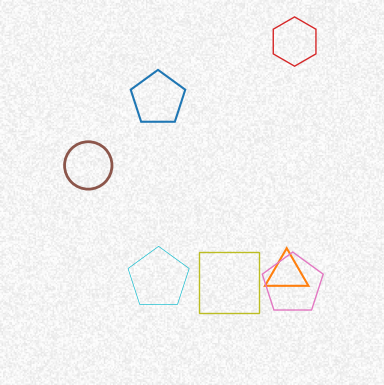[{"shape": "pentagon", "thickness": 1.5, "radius": 0.37, "center": [0.41, 0.744]}, {"shape": "triangle", "thickness": 1.5, "radius": 0.33, "center": [0.745, 0.29]}, {"shape": "hexagon", "thickness": 1, "radius": 0.32, "center": [0.765, 0.892]}, {"shape": "circle", "thickness": 2, "radius": 0.31, "center": [0.229, 0.57]}, {"shape": "pentagon", "thickness": 1, "radius": 0.42, "center": [0.76, 0.262]}, {"shape": "square", "thickness": 1, "radius": 0.39, "center": [0.594, 0.266]}, {"shape": "pentagon", "thickness": 0.5, "radius": 0.42, "center": [0.412, 0.277]}]